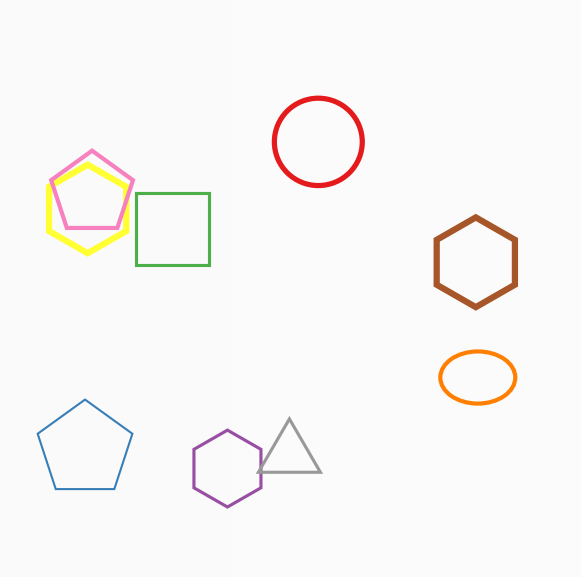[{"shape": "circle", "thickness": 2.5, "radius": 0.38, "center": [0.548, 0.753]}, {"shape": "pentagon", "thickness": 1, "radius": 0.43, "center": [0.146, 0.222]}, {"shape": "square", "thickness": 1.5, "radius": 0.31, "center": [0.297, 0.603]}, {"shape": "hexagon", "thickness": 1.5, "radius": 0.33, "center": [0.391, 0.188]}, {"shape": "oval", "thickness": 2, "radius": 0.32, "center": [0.822, 0.345]}, {"shape": "hexagon", "thickness": 3, "radius": 0.38, "center": [0.151, 0.637]}, {"shape": "hexagon", "thickness": 3, "radius": 0.39, "center": [0.819, 0.545]}, {"shape": "pentagon", "thickness": 2, "radius": 0.37, "center": [0.158, 0.664]}, {"shape": "triangle", "thickness": 1.5, "radius": 0.31, "center": [0.498, 0.212]}]